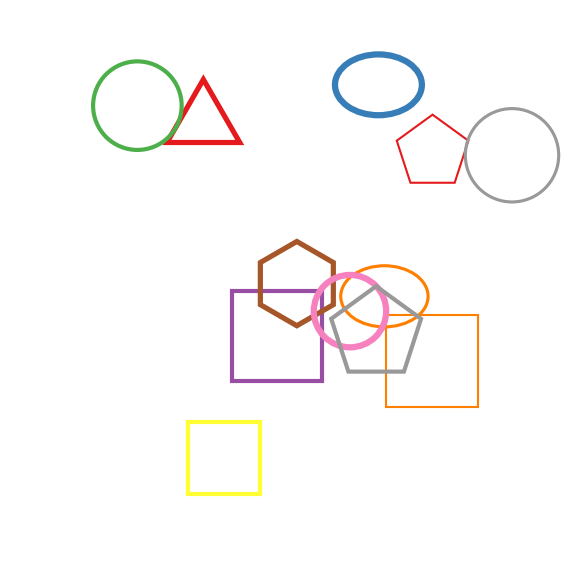[{"shape": "triangle", "thickness": 2.5, "radius": 0.36, "center": [0.352, 0.789]}, {"shape": "pentagon", "thickness": 1, "radius": 0.33, "center": [0.749, 0.735]}, {"shape": "oval", "thickness": 3, "radius": 0.38, "center": [0.655, 0.852]}, {"shape": "circle", "thickness": 2, "radius": 0.38, "center": [0.238, 0.816]}, {"shape": "square", "thickness": 2, "radius": 0.39, "center": [0.479, 0.418]}, {"shape": "oval", "thickness": 1.5, "radius": 0.38, "center": [0.666, 0.486]}, {"shape": "square", "thickness": 1, "radius": 0.4, "center": [0.748, 0.374]}, {"shape": "square", "thickness": 2, "radius": 0.31, "center": [0.388, 0.206]}, {"shape": "hexagon", "thickness": 2.5, "radius": 0.36, "center": [0.514, 0.508]}, {"shape": "circle", "thickness": 3, "radius": 0.31, "center": [0.606, 0.46]}, {"shape": "pentagon", "thickness": 2, "radius": 0.41, "center": [0.651, 0.422]}, {"shape": "circle", "thickness": 1.5, "radius": 0.4, "center": [0.887, 0.73]}]